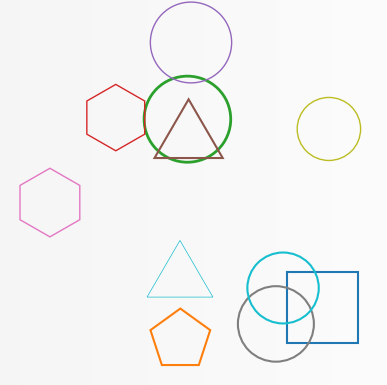[{"shape": "square", "thickness": 1.5, "radius": 0.46, "center": [0.832, 0.202]}, {"shape": "pentagon", "thickness": 1.5, "radius": 0.41, "center": [0.465, 0.117]}, {"shape": "circle", "thickness": 2, "radius": 0.56, "center": [0.484, 0.69]}, {"shape": "hexagon", "thickness": 1, "radius": 0.43, "center": [0.299, 0.695]}, {"shape": "circle", "thickness": 1, "radius": 0.52, "center": [0.493, 0.89]}, {"shape": "triangle", "thickness": 1.5, "radius": 0.51, "center": [0.487, 0.64]}, {"shape": "hexagon", "thickness": 1, "radius": 0.45, "center": [0.129, 0.474]}, {"shape": "circle", "thickness": 1.5, "radius": 0.49, "center": [0.712, 0.159]}, {"shape": "circle", "thickness": 1, "radius": 0.41, "center": [0.849, 0.665]}, {"shape": "circle", "thickness": 1.5, "radius": 0.46, "center": [0.73, 0.252]}, {"shape": "triangle", "thickness": 0.5, "radius": 0.49, "center": [0.464, 0.277]}]